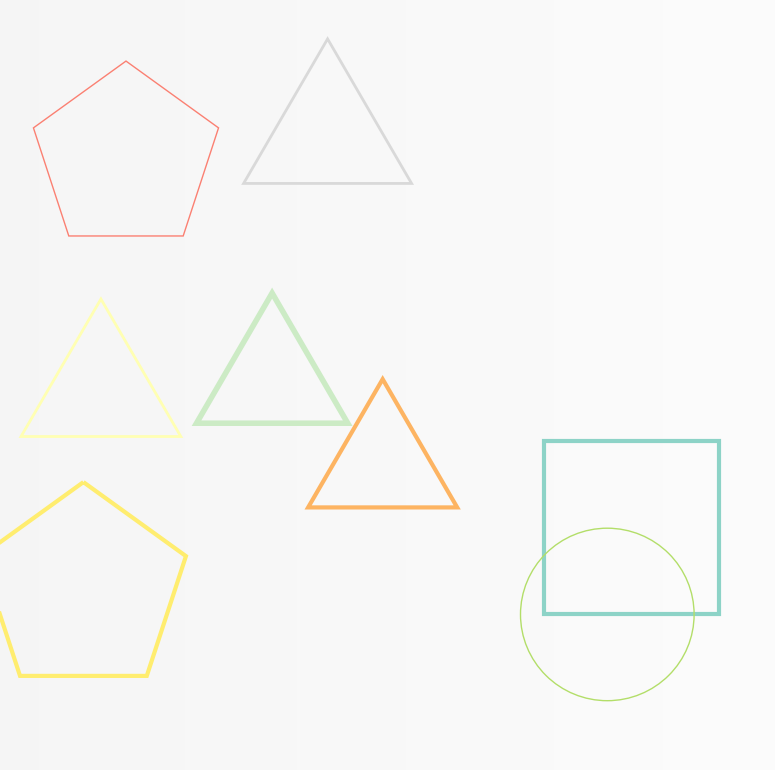[{"shape": "square", "thickness": 1.5, "radius": 0.56, "center": [0.815, 0.315]}, {"shape": "triangle", "thickness": 1, "radius": 0.6, "center": [0.13, 0.493]}, {"shape": "pentagon", "thickness": 0.5, "radius": 0.63, "center": [0.163, 0.795]}, {"shape": "triangle", "thickness": 1.5, "radius": 0.56, "center": [0.494, 0.397]}, {"shape": "circle", "thickness": 0.5, "radius": 0.56, "center": [0.784, 0.202]}, {"shape": "triangle", "thickness": 1, "radius": 0.63, "center": [0.423, 0.824]}, {"shape": "triangle", "thickness": 2, "radius": 0.56, "center": [0.351, 0.507]}, {"shape": "pentagon", "thickness": 1.5, "radius": 0.7, "center": [0.108, 0.235]}]